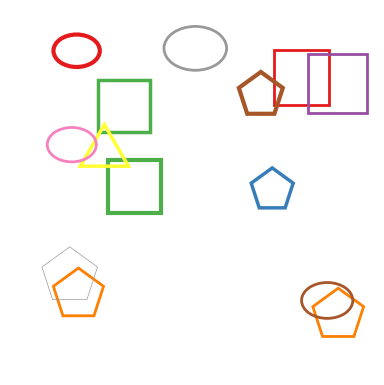[{"shape": "square", "thickness": 2, "radius": 0.36, "center": [0.784, 0.798]}, {"shape": "oval", "thickness": 3, "radius": 0.3, "center": [0.199, 0.868]}, {"shape": "pentagon", "thickness": 2.5, "radius": 0.29, "center": [0.707, 0.507]}, {"shape": "square", "thickness": 3, "radius": 0.35, "center": [0.35, 0.515]}, {"shape": "square", "thickness": 2.5, "radius": 0.33, "center": [0.322, 0.725]}, {"shape": "square", "thickness": 2, "radius": 0.38, "center": [0.876, 0.784]}, {"shape": "pentagon", "thickness": 2, "radius": 0.34, "center": [0.204, 0.235]}, {"shape": "pentagon", "thickness": 2, "radius": 0.35, "center": [0.879, 0.182]}, {"shape": "triangle", "thickness": 2.5, "radius": 0.36, "center": [0.271, 0.604]}, {"shape": "pentagon", "thickness": 3, "radius": 0.3, "center": [0.677, 0.753]}, {"shape": "oval", "thickness": 2, "radius": 0.33, "center": [0.85, 0.22]}, {"shape": "oval", "thickness": 2, "radius": 0.32, "center": [0.186, 0.624]}, {"shape": "pentagon", "thickness": 0.5, "radius": 0.38, "center": [0.181, 0.283]}, {"shape": "oval", "thickness": 2, "radius": 0.41, "center": [0.507, 0.874]}]